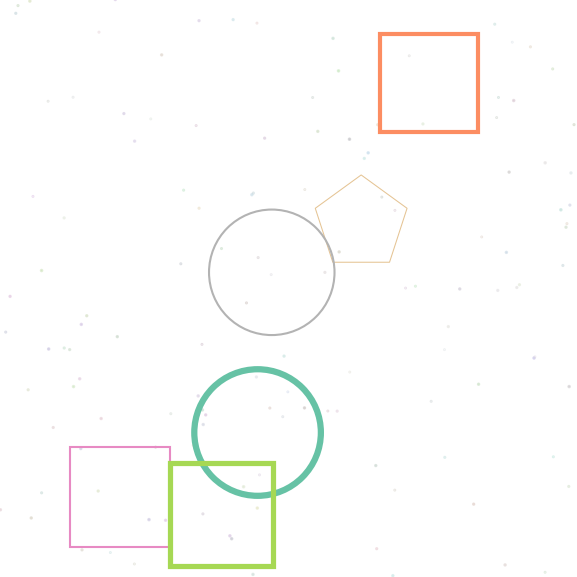[{"shape": "circle", "thickness": 3, "radius": 0.55, "center": [0.446, 0.25]}, {"shape": "square", "thickness": 2, "radius": 0.43, "center": [0.743, 0.855]}, {"shape": "square", "thickness": 1, "radius": 0.43, "center": [0.207, 0.138]}, {"shape": "square", "thickness": 2.5, "radius": 0.45, "center": [0.384, 0.108]}, {"shape": "pentagon", "thickness": 0.5, "radius": 0.42, "center": [0.625, 0.613]}, {"shape": "circle", "thickness": 1, "radius": 0.54, "center": [0.471, 0.528]}]